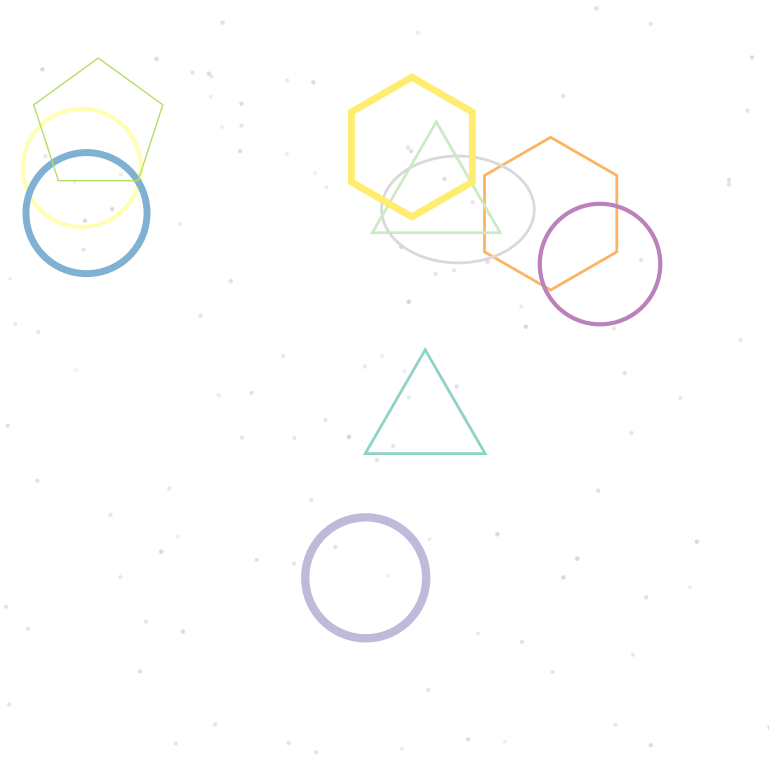[{"shape": "triangle", "thickness": 1, "radius": 0.45, "center": [0.552, 0.456]}, {"shape": "circle", "thickness": 1.5, "radius": 0.38, "center": [0.106, 0.782]}, {"shape": "circle", "thickness": 3, "radius": 0.39, "center": [0.475, 0.25]}, {"shape": "circle", "thickness": 2.5, "radius": 0.39, "center": [0.112, 0.723]}, {"shape": "hexagon", "thickness": 1, "radius": 0.5, "center": [0.715, 0.723]}, {"shape": "pentagon", "thickness": 0.5, "radius": 0.44, "center": [0.128, 0.837]}, {"shape": "oval", "thickness": 1, "radius": 0.5, "center": [0.595, 0.728]}, {"shape": "circle", "thickness": 1.5, "radius": 0.39, "center": [0.779, 0.657]}, {"shape": "triangle", "thickness": 1, "radius": 0.48, "center": [0.567, 0.746]}, {"shape": "hexagon", "thickness": 2.5, "radius": 0.45, "center": [0.535, 0.809]}]